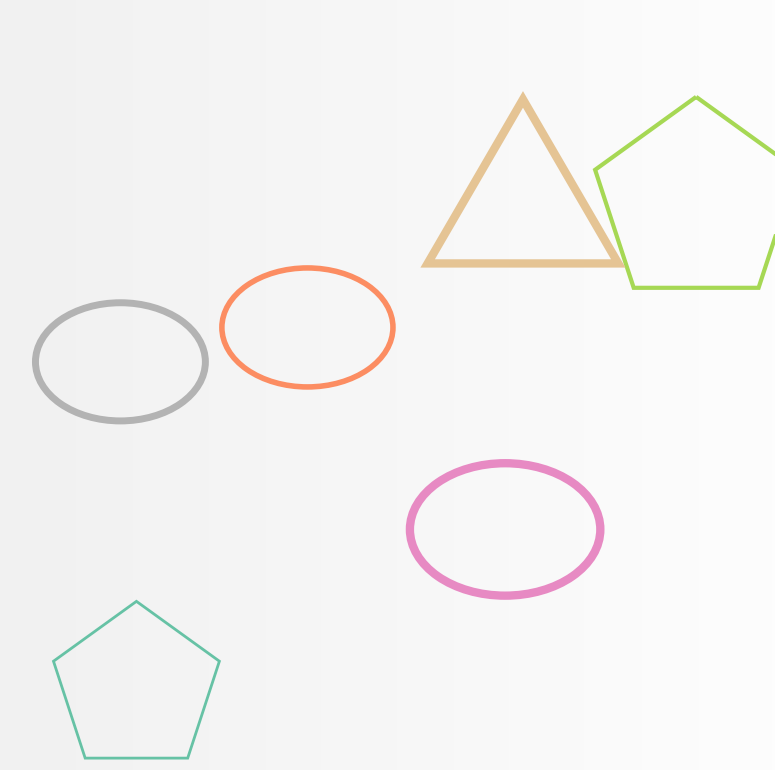[{"shape": "pentagon", "thickness": 1, "radius": 0.56, "center": [0.176, 0.106]}, {"shape": "oval", "thickness": 2, "radius": 0.55, "center": [0.397, 0.575]}, {"shape": "oval", "thickness": 3, "radius": 0.61, "center": [0.652, 0.312]}, {"shape": "pentagon", "thickness": 1.5, "radius": 0.69, "center": [0.898, 0.737]}, {"shape": "triangle", "thickness": 3, "radius": 0.71, "center": [0.675, 0.729]}, {"shape": "oval", "thickness": 2.5, "radius": 0.55, "center": [0.155, 0.53]}]